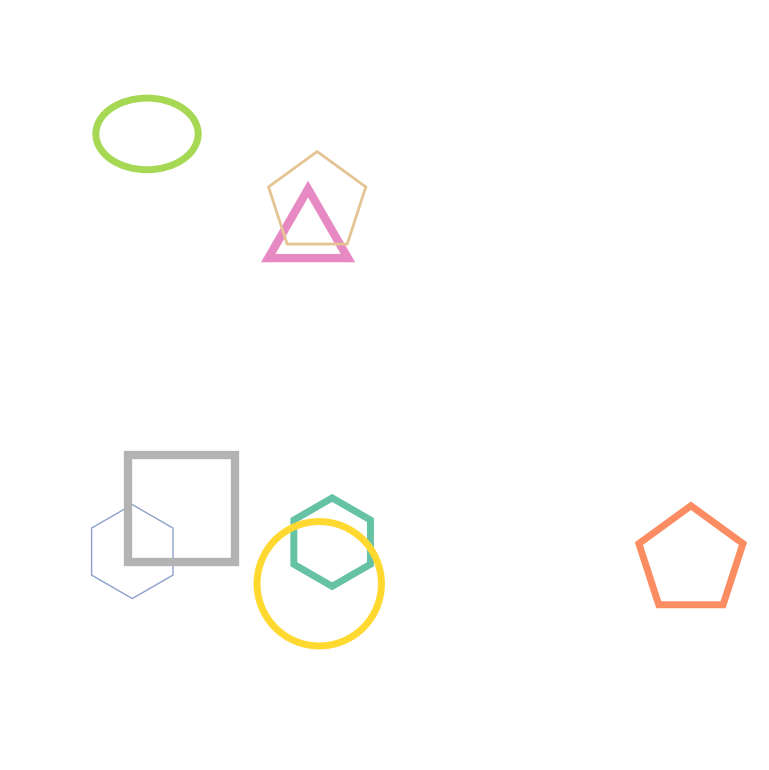[{"shape": "hexagon", "thickness": 2.5, "radius": 0.29, "center": [0.431, 0.296]}, {"shape": "pentagon", "thickness": 2.5, "radius": 0.36, "center": [0.897, 0.272]}, {"shape": "hexagon", "thickness": 0.5, "radius": 0.31, "center": [0.172, 0.284]}, {"shape": "triangle", "thickness": 3, "radius": 0.3, "center": [0.4, 0.695]}, {"shape": "oval", "thickness": 2.5, "radius": 0.33, "center": [0.191, 0.826]}, {"shape": "circle", "thickness": 2.5, "radius": 0.4, "center": [0.415, 0.242]}, {"shape": "pentagon", "thickness": 1, "radius": 0.33, "center": [0.412, 0.737]}, {"shape": "square", "thickness": 3, "radius": 0.35, "center": [0.236, 0.339]}]